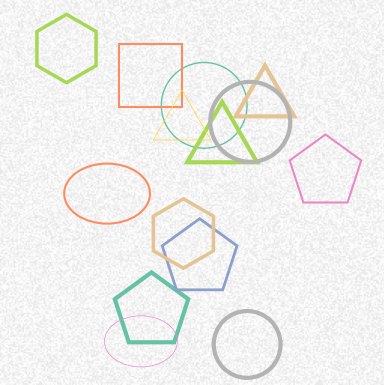[{"shape": "circle", "thickness": 1, "radius": 0.56, "center": [0.53, 0.726]}, {"shape": "pentagon", "thickness": 3, "radius": 0.5, "center": [0.394, 0.192]}, {"shape": "square", "thickness": 1.5, "radius": 0.41, "center": [0.391, 0.804]}, {"shape": "oval", "thickness": 1.5, "radius": 0.56, "center": [0.278, 0.497]}, {"shape": "pentagon", "thickness": 2, "radius": 0.51, "center": [0.519, 0.33]}, {"shape": "pentagon", "thickness": 1.5, "radius": 0.49, "center": [0.845, 0.553]}, {"shape": "oval", "thickness": 0.5, "radius": 0.47, "center": [0.366, 0.113]}, {"shape": "hexagon", "thickness": 2.5, "radius": 0.44, "center": [0.173, 0.874]}, {"shape": "triangle", "thickness": 3, "radius": 0.52, "center": [0.577, 0.631]}, {"shape": "triangle", "thickness": 0.5, "radius": 0.43, "center": [0.473, 0.68]}, {"shape": "triangle", "thickness": 3, "radius": 0.44, "center": [0.688, 0.742]}, {"shape": "hexagon", "thickness": 2.5, "radius": 0.45, "center": [0.476, 0.393]}, {"shape": "circle", "thickness": 3, "radius": 0.43, "center": [0.642, 0.105]}, {"shape": "circle", "thickness": 3, "radius": 0.52, "center": [0.65, 0.684]}]